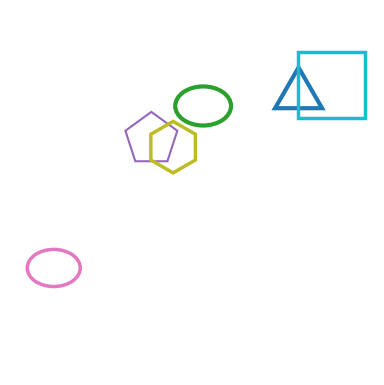[{"shape": "triangle", "thickness": 3, "radius": 0.35, "center": [0.776, 0.754]}, {"shape": "oval", "thickness": 3, "radius": 0.36, "center": [0.528, 0.725]}, {"shape": "pentagon", "thickness": 1.5, "radius": 0.35, "center": [0.393, 0.639]}, {"shape": "oval", "thickness": 2.5, "radius": 0.34, "center": [0.14, 0.304]}, {"shape": "hexagon", "thickness": 2.5, "radius": 0.33, "center": [0.45, 0.618]}, {"shape": "square", "thickness": 2.5, "radius": 0.43, "center": [0.861, 0.779]}]